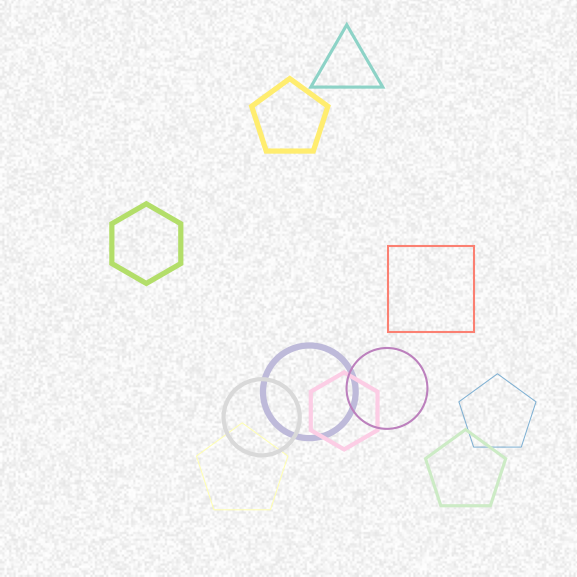[{"shape": "triangle", "thickness": 1.5, "radius": 0.36, "center": [0.6, 0.884]}, {"shape": "pentagon", "thickness": 0.5, "radius": 0.42, "center": [0.419, 0.184]}, {"shape": "circle", "thickness": 3, "radius": 0.4, "center": [0.536, 0.321]}, {"shape": "square", "thickness": 1, "radius": 0.37, "center": [0.746, 0.499]}, {"shape": "pentagon", "thickness": 0.5, "radius": 0.35, "center": [0.861, 0.282]}, {"shape": "hexagon", "thickness": 2.5, "radius": 0.34, "center": [0.253, 0.577]}, {"shape": "hexagon", "thickness": 2, "radius": 0.33, "center": [0.596, 0.288]}, {"shape": "circle", "thickness": 2, "radius": 0.33, "center": [0.453, 0.277]}, {"shape": "circle", "thickness": 1, "radius": 0.35, "center": [0.67, 0.327]}, {"shape": "pentagon", "thickness": 1.5, "radius": 0.36, "center": [0.806, 0.182]}, {"shape": "pentagon", "thickness": 2.5, "radius": 0.35, "center": [0.502, 0.794]}]